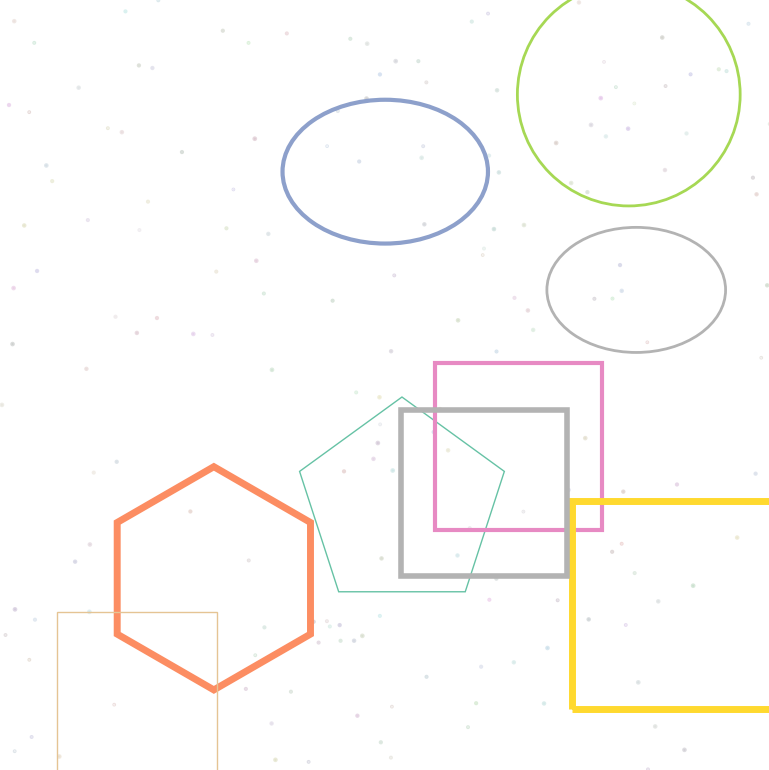[{"shape": "pentagon", "thickness": 0.5, "radius": 0.7, "center": [0.522, 0.345]}, {"shape": "hexagon", "thickness": 2.5, "radius": 0.72, "center": [0.278, 0.249]}, {"shape": "oval", "thickness": 1.5, "radius": 0.67, "center": [0.5, 0.777]}, {"shape": "square", "thickness": 1.5, "radius": 0.54, "center": [0.674, 0.42]}, {"shape": "circle", "thickness": 1, "radius": 0.72, "center": [0.817, 0.877]}, {"shape": "square", "thickness": 2.5, "radius": 0.68, "center": [0.877, 0.214]}, {"shape": "square", "thickness": 0.5, "radius": 0.52, "center": [0.178, 0.102]}, {"shape": "oval", "thickness": 1, "radius": 0.58, "center": [0.826, 0.623]}, {"shape": "square", "thickness": 2, "radius": 0.54, "center": [0.629, 0.36]}]